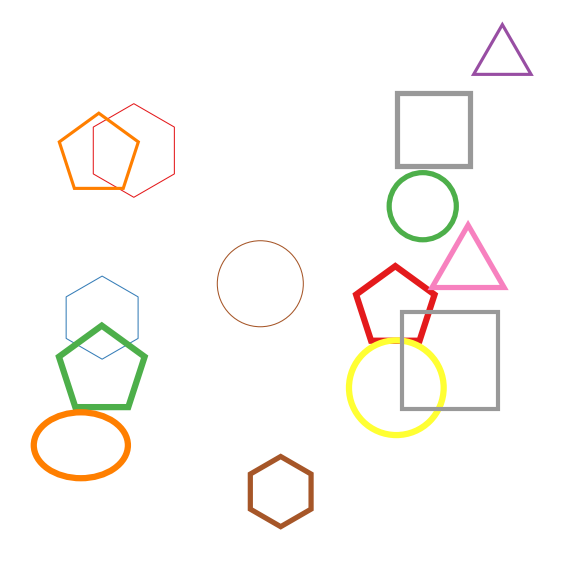[{"shape": "hexagon", "thickness": 0.5, "radius": 0.41, "center": [0.232, 0.739]}, {"shape": "pentagon", "thickness": 3, "radius": 0.36, "center": [0.685, 0.467]}, {"shape": "hexagon", "thickness": 0.5, "radius": 0.36, "center": [0.177, 0.449]}, {"shape": "circle", "thickness": 2.5, "radius": 0.29, "center": [0.732, 0.642]}, {"shape": "pentagon", "thickness": 3, "radius": 0.39, "center": [0.176, 0.357]}, {"shape": "triangle", "thickness": 1.5, "radius": 0.29, "center": [0.87, 0.899]}, {"shape": "oval", "thickness": 3, "radius": 0.41, "center": [0.14, 0.228]}, {"shape": "pentagon", "thickness": 1.5, "radius": 0.36, "center": [0.171, 0.731]}, {"shape": "circle", "thickness": 3, "radius": 0.41, "center": [0.686, 0.328]}, {"shape": "circle", "thickness": 0.5, "radius": 0.37, "center": [0.451, 0.508]}, {"shape": "hexagon", "thickness": 2.5, "radius": 0.3, "center": [0.486, 0.148]}, {"shape": "triangle", "thickness": 2.5, "radius": 0.36, "center": [0.811, 0.537]}, {"shape": "square", "thickness": 2.5, "radius": 0.32, "center": [0.751, 0.775]}, {"shape": "square", "thickness": 2, "radius": 0.42, "center": [0.779, 0.375]}]